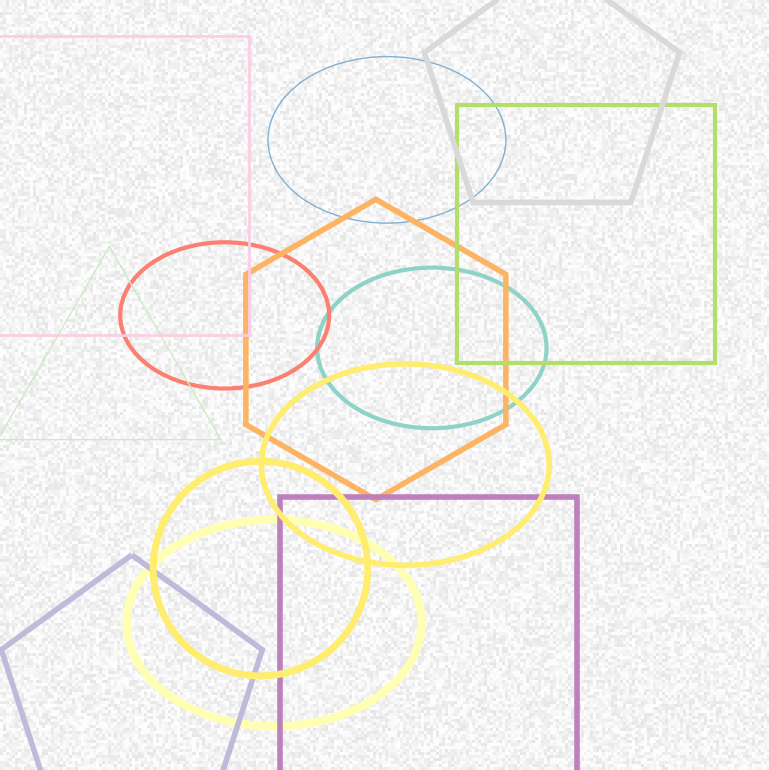[{"shape": "oval", "thickness": 1.5, "radius": 0.74, "center": [0.561, 0.548]}, {"shape": "oval", "thickness": 3, "radius": 0.96, "center": [0.356, 0.191]}, {"shape": "pentagon", "thickness": 2, "radius": 0.89, "center": [0.171, 0.101]}, {"shape": "oval", "thickness": 1.5, "radius": 0.68, "center": [0.292, 0.59]}, {"shape": "oval", "thickness": 0.5, "radius": 0.77, "center": [0.503, 0.818]}, {"shape": "hexagon", "thickness": 2, "radius": 0.97, "center": [0.488, 0.546]}, {"shape": "square", "thickness": 1.5, "radius": 0.84, "center": [0.761, 0.696]}, {"shape": "square", "thickness": 1, "radius": 0.97, "center": [0.129, 0.759]}, {"shape": "pentagon", "thickness": 2, "radius": 0.87, "center": [0.717, 0.878]}, {"shape": "square", "thickness": 2, "radius": 0.96, "center": [0.557, 0.162]}, {"shape": "triangle", "thickness": 0.5, "radius": 0.84, "center": [0.142, 0.513]}, {"shape": "oval", "thickness": 2, "radius": 0.93, "center": [0.526, 0.397]}, {"shape": "circle", "thickness": 2.5, "radius": 0.7, "center": [0.338, 0.262]}]